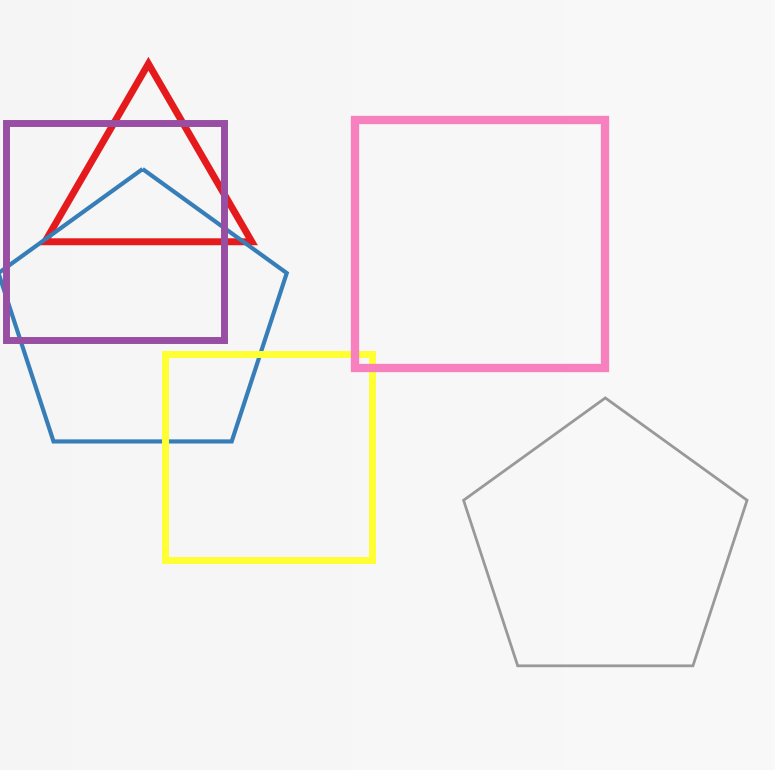[{"shape": "triangle", "thickness": 2.5, "radius": 0.77, "center": [0.191, 0.763]}, {"shape": "pentagon", "thickness": 1.5, "radius": 0.98, "center": [0.184, 0.585]}, {"shape": "square", "thickness": 2.5, "radius": 0.7, "center": [0.149, 0.699]}, {"shape": "square", "thickness": 2.5, "radius": 0.67, "center": [0.347, 0.406]}, {"shape": "square", "thickness": 3, "radius": 0.81, "center": [0.619, 0.683]}, {"shape": "pentagon", "thickness": 1, "radius": 0.96, "center": [0.781, 0.291]}]